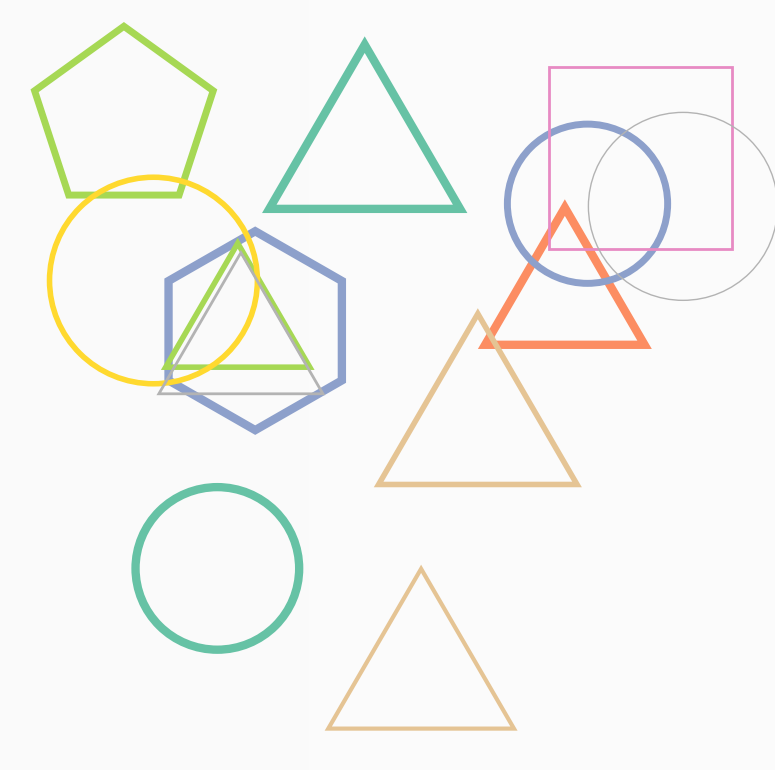[{"shape": "triangle", "thickness": 3, "radius": 0.71, "center": [0.471, 0.8]}, {"shape": "circle", "thickness": 3, "radius": 0.53, "center": [0.28, 0.262]}, {"shape": "triangle", "thickness": 3, "radius": 0.59, "center": [0.729, 0.612]}, {"shape": "hexagon", "thickness": 3, "radius": 0.65, "center": [0.329, 0.571]}, {"shape": "circle", "thickness": 2.5, "radius": 0.52, "center": [0.758, 0.735]}, {"shape": "square", "thickness": 1, "radius": 0.59, "center": [0.827, 0.795]}, {"shape": "pentagon", "thickness": 2.5, "radius": 0.61, "center": [0.16, 0.845]}, {"shape": "triangle", "thickness": 2, "radius": 0.54, "center": [0.307, 0.577]}, {"shape": "circle", "thickness": 2, "radius": 0.67, "center": [0.198, 0.636]}, {"shape": "triangle", "thickness": 2, "radius": 0.74, "center": [0.617, 0.445]}, {"shape": "triangle", "thickness": 1.5, "radius": 0.69, "center": [0.543, 0.123]}, {"shape": "circle", "thickness": 0.5, "radius": 0.61, "center": [0.881, 0.732]}, {"shape": "triangle", "thickness": 1, "radius": 0.61, "center": [0.311, 0.55]}]